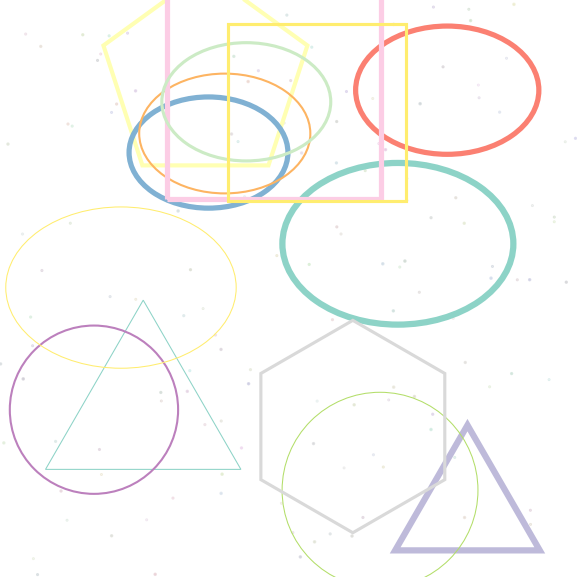[{"shape": "oval", "thickness": 3, "radius": 1.0, "center": [0.689, 0.577]}, {"shape": "triangle", "thickness": 0.5, "radius": 0.98, "center": [0.248, 0.284]}, {"shape": "pentagon", "thickness": 2, "radius": 0.93, "center": [0.356, 0.863]}, {"shape": "triangle", "thickness": 3, "radius": 0.72, "center": [0.809, 0.118]}, {"shape": "oval", "thickness": 2.5, "radius": 0.79, "center": [0.774, 0.843]}, {"shape": "oval", "thickness": 2.5, "radius": 0.69, "center": [0.361, 0.735]}, {"shape": "oval", "thickness": 1, "radius": 0.74, "center": [0.389, 0.768]}, {"shape": "circle", "thickness": 0.5, "radius": 0.85, "center": [0.658, 0.15]}, {"shape": "square", "thickness": 2.5, "radius": 0.92, "center": [0.474, 0.84]}, {"shape": "hexagon", "thickness": 1.5, "radius": 0.92, "center": [0.611, 0.261]}, {"shape": "circle", "thickness": 1, "radius": 0.73, "center": [0.163, 0.29]}, {"shape": "oval", "thickness": 1.5, "radius": 0.73, "center": [0.426, 0.823]}, {"shape": "oval", "thickness": 0.5, "radius": 1.0, "center": [0.209, 0.501]}, {"shape": "square", "thickness": 1.5, "radius": 0.77, "center": [0.549, 0.805]}]